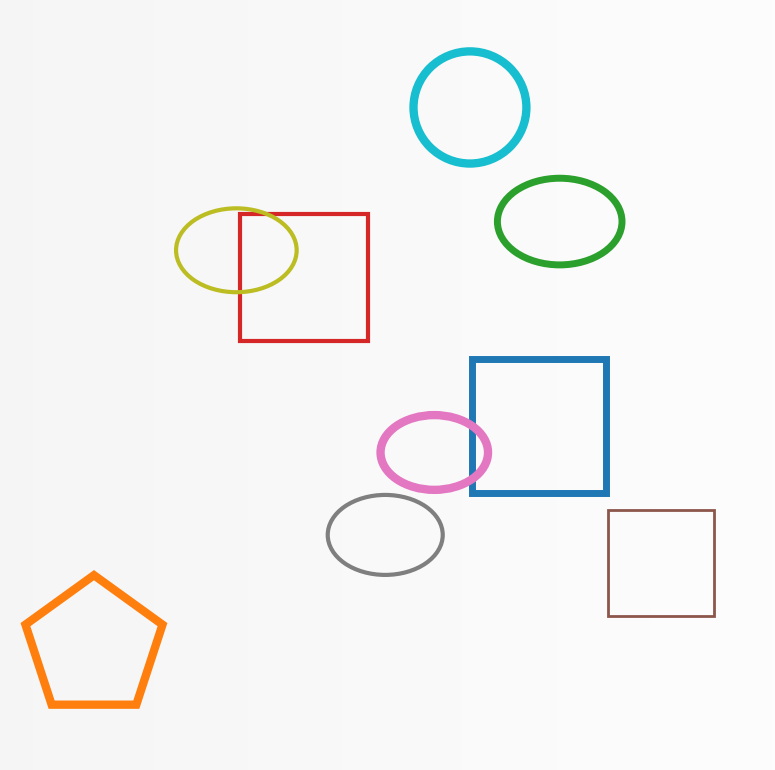[{"shape": "square", "thickness": 2.5, "radius": 0.43, "center": [0.695, 0.447]}, {"shape": "pentagon", "thickness": 3, "radius": 0.46, "center": [0.121, 0.16]}, {"shape": "oval", "thickness": 2.5, "radius": 0.4, "center": [0.722, 0.712]}, {"shape": "square", "thickness": 1.5, "radius": 0.41, "center": [0.393, 0.64]}, {"shape": "square", "thickness": 1, "radius": 0.34, "center": [0.853, 0.269]}, {"shape": "oval", "thickness": 3, "radius": 0.35, "center": [0.56, 0.412]}, {"shape": "oval", "thickness": 1.5, "radius": 0.37, "center": [0.497, 0.305]}, {"shape": "oval", "thickness": 1.5, "radius": 0.39, "center": [0.305, 0.675]}, {"shape": "circle", "thickness": 3, "radius": 0.36, "center": [0.606, 0.86]}]